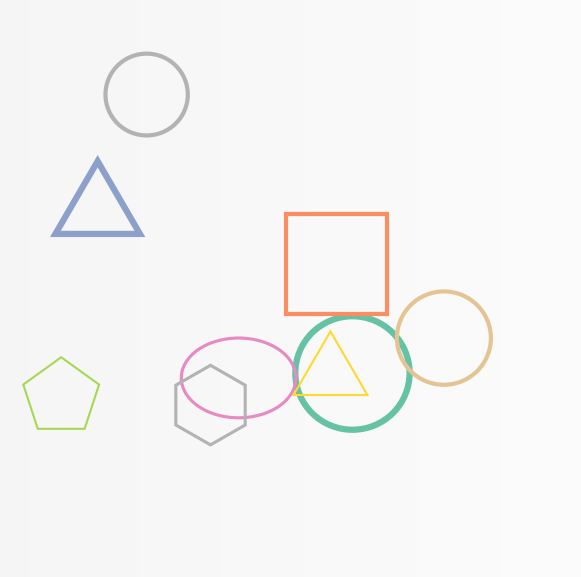[{"shape": "circle", "thickness": 3, "radius": 0.49, "center": [0.606, 0.353]}, {"shape": "square", "thickness": 2, "radius": 0.43, "center": [0.579, 0.542]}, {"shape": "triangle", "thickness": 3, "radius": 0.42, "center": [0.168, 0.636]}, {"shape": "oval", "thickness": 1.5, "radius": 0.49, "center": [0.411, 0.345]}, {"shape": "pentagon", "thickness": 1, "radius": 0.34, "center": [0.105, 0.312]}, {"shape": "triangle", "thickness": 1, "radius": 0.37, "center": [0.569, 0.352]}, {"shape": "circle", "thickness": 2, "radius": 0.4, "center": [0.764, 0.414]}, {"shape": "circle", "thickness": 2, "radius": 0.35, "center": [0.252, 0.835]}, {"shape": "hexagon", "thickness": 1.5, "radius": 0.34, "center": [0.362, 0.298]}]